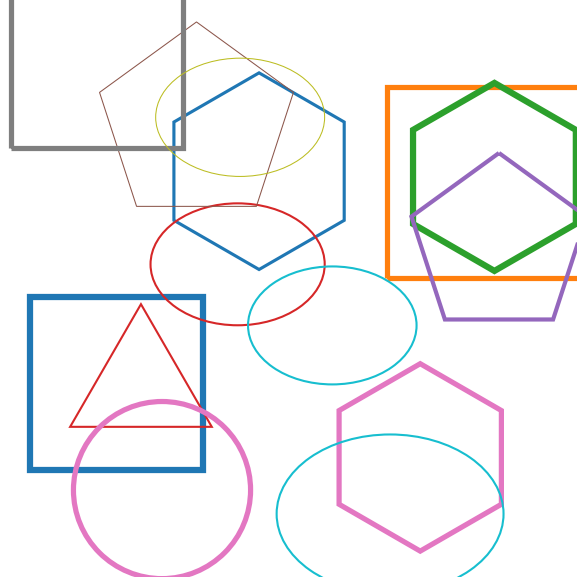[{"shape": "hexagon", "thickness": 1.5, "radius": 0.85, "center": [0.449, 0.703]}, {"shape": "square", "thickness": 3, "radius": 0.75, "center": [0.202, 0.336]}, {"shape": "square", "thickness": 2.5, "radius": 0.83, "center": [0.836, 0.683]}, {"shape": "hexagon", "thickness": 3, "radius": 0.81, "center": [0.856, 0.693]}, {"shape": "oval", "thickness": 1, "radius": 0.75, "center": [0.411, 0.541]}, {"shape": "triangle", "thickness": 1, "radius": 0.71, "center": [0.244, 0.331]}, {"shape": "pentagon", "thickness": 2, "radius": 0.8, "center": [0.864, 0.575]}, {"shape": "pentagon", "thickness": 0.5, "radius": 0.88, "center": [0.34, 0.785]}, {"shape": "hexagon", "thickness": 2.5, "radius": 0.81, "center": [0.728, 0.207]}, {"shape": "circle", "thickness": 2.5, "radius": 0.77, "center": [0.281, 0.151]}, {"shape": "square", "thickness": 2.5, "radius": 0.74, "center": [0.168, 0.891]}, {"shape": "oval", "thickness": 0.5, "radius": 0.73, "center": [0.416, 0.796]}, {"shape": "oval", "thickness": 1, "radius": 0.98, "center": [0.675, 0.109]}, {"shape": "oval", "thickness": 1, "radius": 0.73, "center": [0.575, 0.436]}]